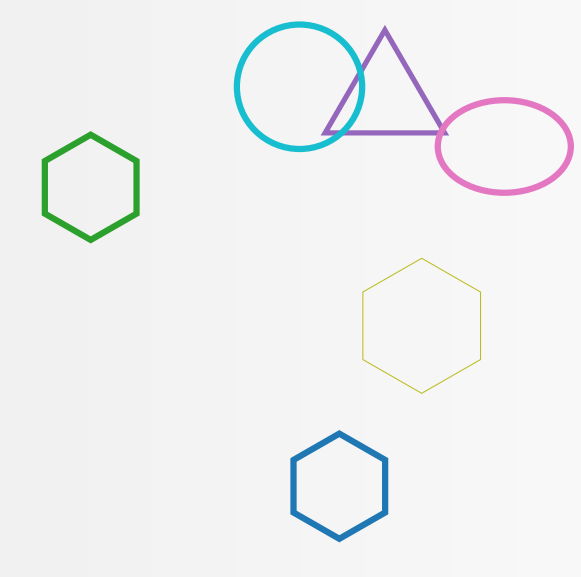[{"shape": "hexagon", "thickness": 3, "radius": 0.46, "center": [0.584, 0.157]}, {"shape": "hexagon", "thickness": 3, "radius": 0.46, "center": [0.156, 0.675]}, {"shape": "triangle", "thickness": 2.5, "radius": 0.59, "center": [0.662, 0.828]}, {"shape": "oval", "thickness": 3, "radius": 0.57, "center": [0.868, 0.745]}, {"shape": "hexagon", "thickness": 0.5, "radius": 0.58, "center": [0.725, 0.435]}, {"shape": "circle", "thickness": 3, "radius": 0.54, "center": [0.515, 0.849]}]